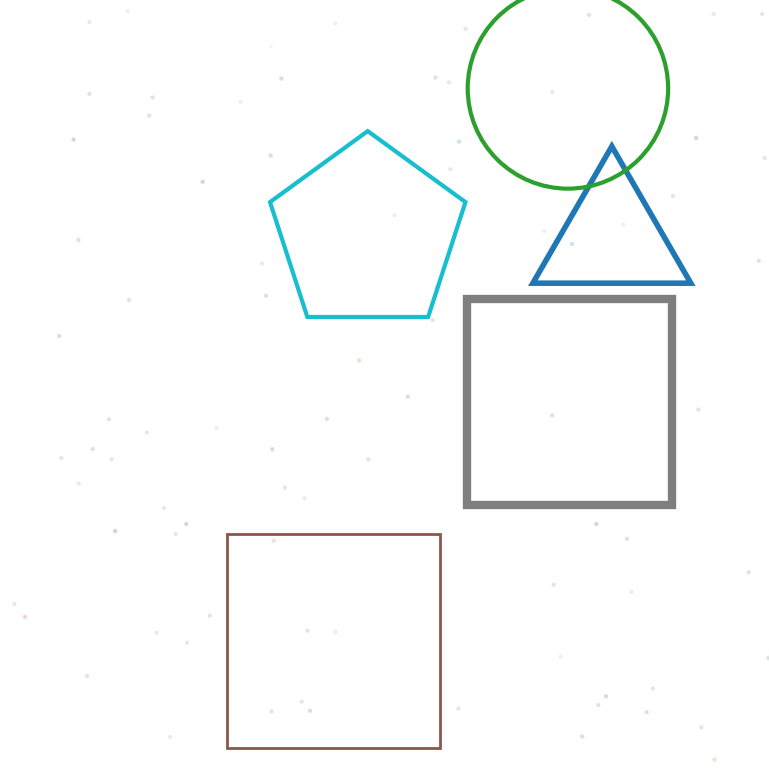[{"shape": "triangle", "thickness": 2, "radius": 0.59, "center": [0.795, 0.691]}, {"shape": "circle", "thickness": 1.5, "radius": 0.65, "center": [0.738, 0.885]}, {"shape": "square", "thickness": 1, "radius": 0.69, "center": [0.433, 0.168]}, {"shape": "square", "thickness": 3, "radius": 0.67, "center": [0.739, 0.478]}, {"shape": "pentagon", "thickness": 1.5, "radius": 0.67, "center": [0.478, 0.696]}]